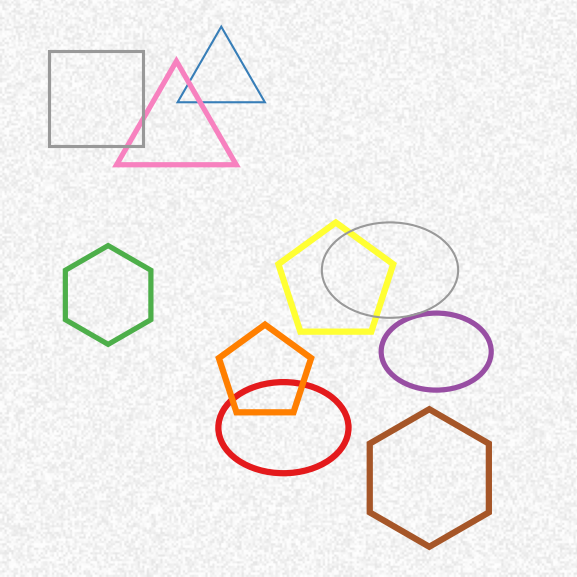[{"shape": "oval", "thickness": 3, "radius": 0.56, "center": [0.491, 0.259]}, {"shape": "triangle", "thickness": 1, "radius": 0.44, "center": [0.383, 0.866]}, {"shape": "hexagon", "thickness": 2.5, "radius": 0.43, "center": [0.187, 0.488]}, {"shape": "oval", "thickness": 2.5, "radius": 0.48, "center": [0.755, 0.39]}, {"shape": "pentagon", "thickness": 3, "radius": 0.42, "center": [0.459, 0.353]}, {"shape": "pentagon", "thickness": 3, "radius": 0.52, "center": [0.582, 0.509]}, {"shape": "hexagon", "thickness": 3, "radius": 0.6, "center": [0.743, 0.171]}, {"shape": "triangle", "thickness": 2.5, "radius": 0.6, "center": [0.306, 0.774]}, {"shape": "oval", "thickness": 1, "radius": 0.59, "center": [0.675, 0.531]}, {"shape": "square", "thickness": 1.5, "radius": 0.41, "center": [0.166, 0.829]}]